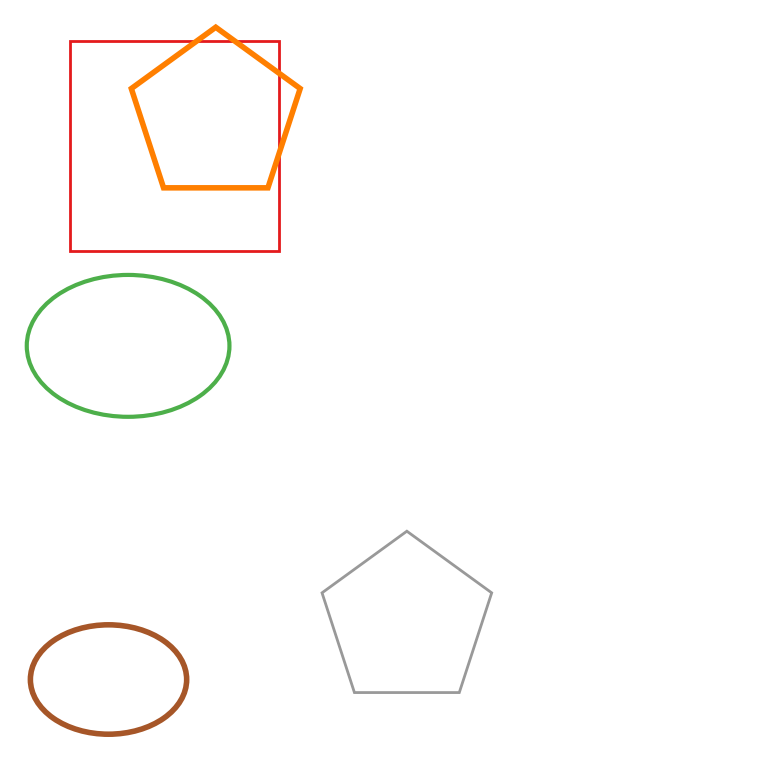[{"shape": "square", "thickness": 1, "radius": 0.68, "center": [0.227, 0.81]}, {"shape": "oval", "thickness": 1.5, "radius": 0.66, "center": [0.166, 0.551]}, {"shape": "pentagon", "thickness": 2, "radius": 0.58, "center": [0.28, 0.849]}, {"shape": "oval", "thickness": 2, "radius": 0.51, "center": [0.141, 0.118]}, {"shape": "pentagon", "thickness": 1, "radius": 0.58, "center": [0.528, 0.194]}]